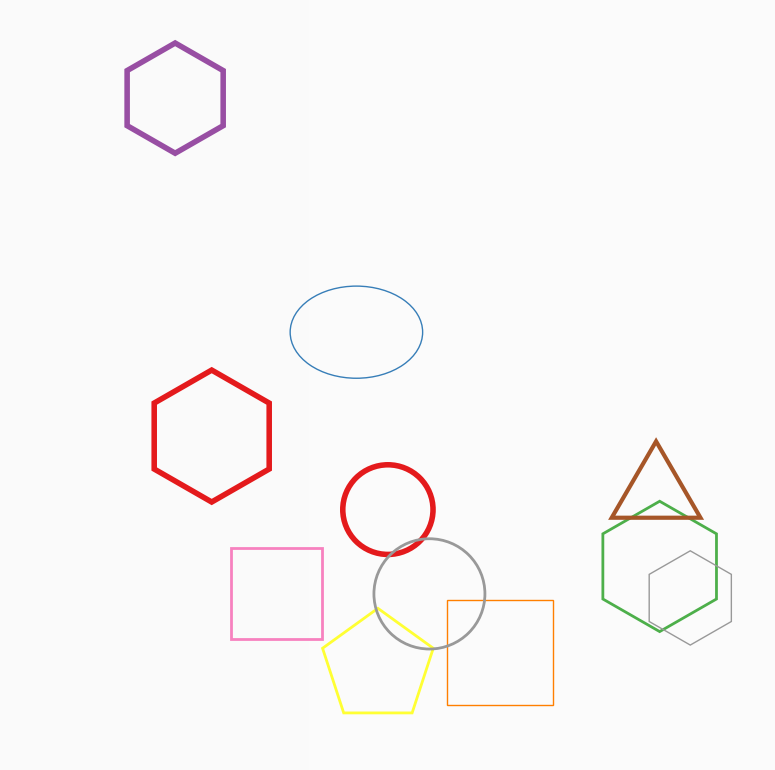[{"shape": "hexagon", "thickness": 2, "radius": 0.43, "center": [0.273, 0.434]}, {"shape": "circle", "thickness": 2, "radius": 0.29, "center": [0.501, 0.338]}, {"shape": "oval", "thickness": 0.5, "radius": 0.43, "center": [0.46, 0.569]}, {"shape": "hexagon", "thickness": 1, "radius": 0.42, "center": [0.851, 0.264]}, {"shape": "hexagon", "thickness": 2, "radius": 0.36, "center": [0.226, 0.873]}, {"shape": "square", "thickness": 0.5, "radius": 0.34, "center": [0.645, 0.153]}, {"shape": "pentagon", "thickness": 1, "radius": 0.38, "center": [0.488, 0.135]}, {"shape": "triangle", "thickness": 1.5, "radius": 0.33, "center": [0.847, 0.361]}, {"shape": "square", "thickness": 1, "radius": 0.3, "center": [0.357, 0.23]}, {"shape": "circle", "thickness": 1, "radius": 0.36, "center": [0.554, 0.229]}, {"shape": "hexagon", "thickness": 0.5, "radius": 0.31, "center": [0.891, 0.223]}]